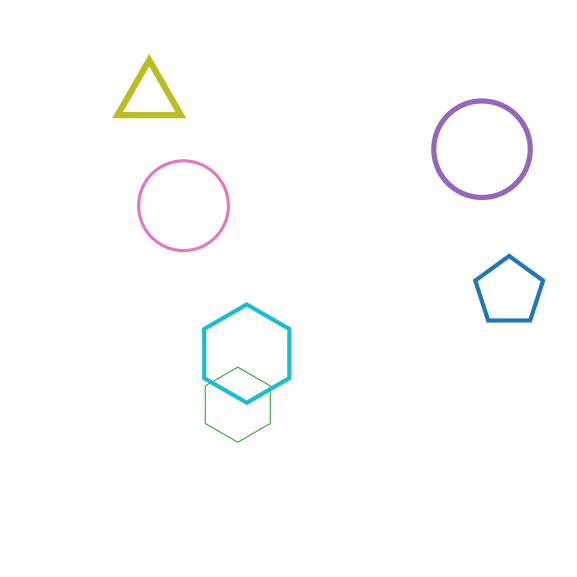[{"shape": "pentagon", "thickness": 2, "radius": 0.31, "center": [0.882, 0.494]}, {"shape": "hexagon", "thickness": 0.5, "radius": 0.33, "center": [0.412, 0.298]}, {"shape": "circle", "thickness": 2.5, "radius": 0.42, "center": [0.835, 0.741]}, {"shape": "circle", "thickness": 1.5, "radius": 0.39, "center": [0.318, 0.643]}, {"shape": "triangle", "thickness": 3, "radius": 0.32, "center": [0.258, 0.832]}, {"shape": "hexagon", "thickness": 2, "radius": 0.43, "center": [0.427, 0.387]}]